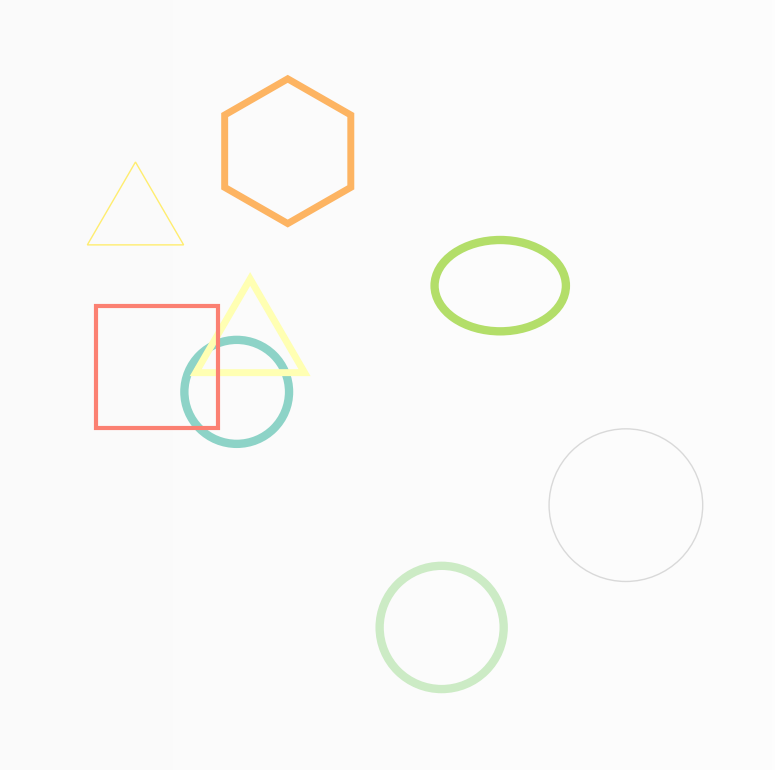[{"shape": "circle", "thickness": 3, "radius": 0.34, "center": [0.305, 0.491]}, {"shape": "triangle", "thickness": 2.5, "radius": 0.41, "center": [0.323, 0.557]}, {"shape": "square", "thickness": 1.5, "radius": 0.39, "center": [0.203, 0.523]}, {"shape": "hexagon", "thickness": 2.5, "radius": 0.47, "center": [0.371, 0.804]}, {"shape": "oval", "thickness": 3, "radius": 0.42, "center": [0.645, 0.629]}, {"shape": "circle", "thickness": 0.5, "radius": 0.5, "center": [0.808, 0.344]}, {"shape": "circle", "thickness": 3, "radius": 0.4, "center": [0.57, 0.185]}, {"shape": "triangle", "thickness": 0.5, "radius": 0.36, "center": [0.175, 0.718]}]